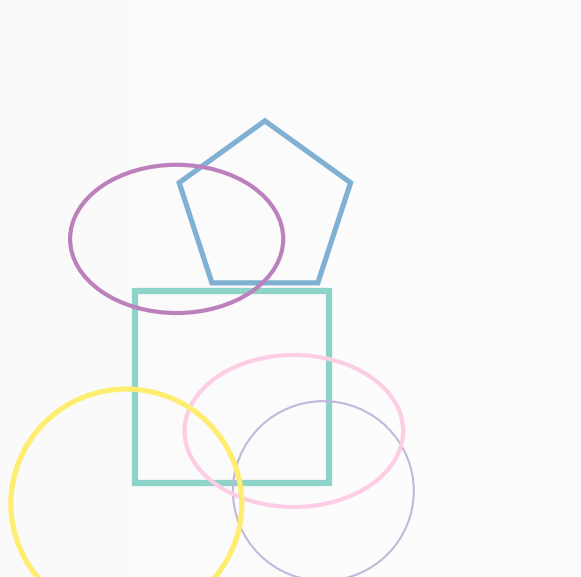[{"shape": "square", "thickness": 3, "radius": 0.83, "center": [0.399, 0.329]}, {"shape": "circle", "thickness": 1, "radius": 0.78, "center": [0.556, 0.149]}, {"shape": "pentagon", "thickness": 2.5, "radius": 0.78, "center": [0.456, 0.635]}, {"shape": "oval", "thickness": 2, "radius": 0.94, "center": [0.506, 0.253]}, {"shape": "oval", "thickness": 2, "radius": 0.92, "center": [0.304, 0.585]}, {"shape": "circle", "thickness": 2.5, "radius": 0.99, "center": [0.217, 0.127]}]